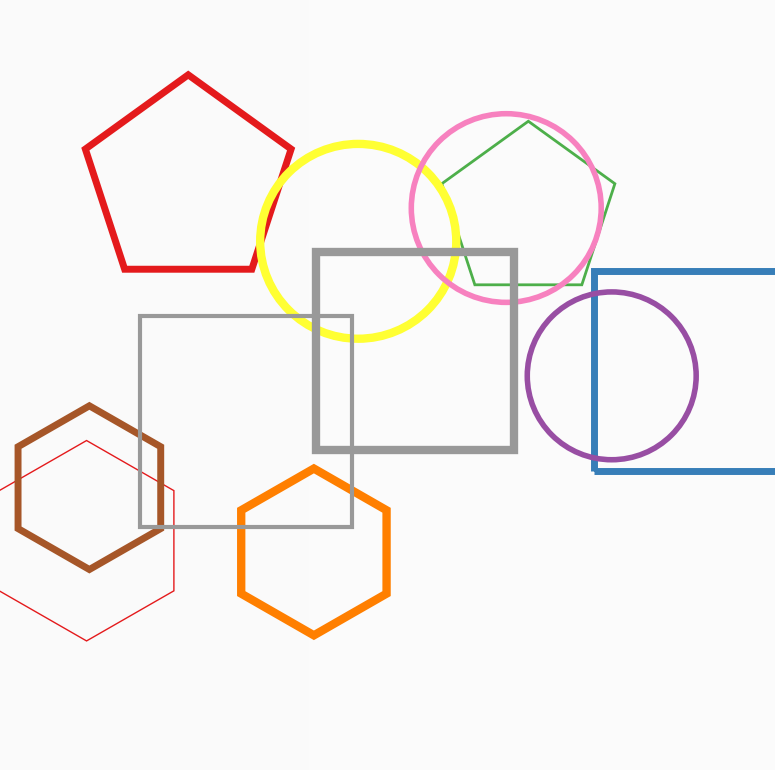[{"shape": "hexagon", "thickness": 0.5, "radius": 0.65, "center": [0.112, 0.298]}, {"shape": "pentagon", "thickness": 2.5, "radius": 0.7, "center": [0.243, 0.763]}, {"shape": "square", "thickness": 2.5, "radius": 0.65, "center": [0.895, 0.518]}, {"shape": "pentagon", "thickness": 1, "radius": 0.59, "center": [0.682, 0.725]}, {"shape": "circle", "thickness": 2, "radius": 0.54, "center": [0.789, 0.512]}, {"shape": "hexagon", "thickness": 3, "radius": 0.54, "center": [0.405, 0.283]}, {"shape": "circle", "thickness": 3, "radius": 0.63, "center": [0.462, 0.687]}, {"shape": "hexagon", "thickness": 2.5, "radius": 0.53, "center": [0.115, 0.367]}, {"shape": "circle", "thickness": 2, "radius": 0.61, "center": [0.653, 0.73]}, {"shape": "square", "thickness": 3, "radius": 0.64, "center": [0.535, 0.544]}, {"shape": "square", "thickness": 1.5, "radius": 0.68, "center": [0.318, 0.453]}]